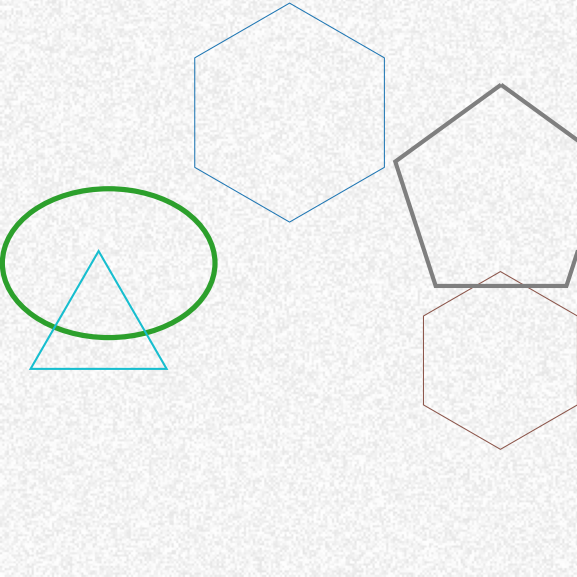[{"shape": "hexagon", "thickness": 0.5, "radius": 0.95, "center": [0.501, 0.804]}, {"shape": "oval", "thickness": 2.5, "radius": 0.92, "center": [0.188, 0.543]}, {"shape": "hexagon", "thickness": 0.5, "radius": 0.77, "center": [0.867, 0.375]}, {"shape": "pentagon", "thickness": 2, "radius": 0.96, "center": [0.868, 0.66]}, {"shape": "triangle", "thickness": 1, "radius": 0.68, "center": [0.171, 0.428]}]